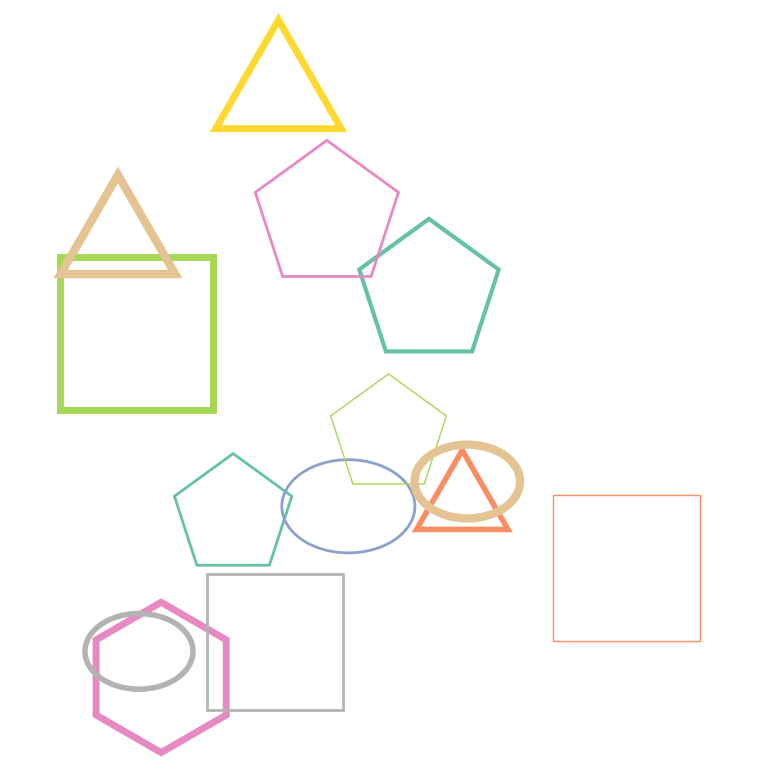[{"shape": "pentagon", "thickness": 1.5, "radius": 0.48, "center": [0.557, 0.621]}, {"shape": "pentagon", "thickness": 1, "radius": 0.4, "center": [0.303, 0.331]}, {"shape": "triangle", "thickness": 2, "radius": 0.34, "center": [0.6, 0.347]}, {"shape": "square", "thickness": 0.5, "radius": 0.48, "center": [0.813, 0.262]}, {"shape": "oval", "thickness": 1, "radius": 0.43, "center": [0.452, 0.342]}, {"shape": "hexagon", "thickness": 2.5, "radius": 0.49, "center": [0.209, 0.12]}, {"shape": "pentagon", "thickness": 1, "radius": 0.49, "center": [0.425, 0.72]}, {"shape": "square", "thickness": 2.5, "radius": 0.5, "center": [0.178, 0.567]}, {"shape": "pentagon", "thickness": 0.5, "radius": 0.39, "center": [0.505, 0.435]}, {"shape": "triangle", "thickness": 2.5, "radius": 0.47, "center": [0.362, 0.88]}, {"shape": "oval", "thickness": 3, "radius": 0.34, "center": [0.607, 0.375]}, {"shape": "triangle", "thickness": 3, "radius": 0.43, "center": [0.153, 0.687]}, {"shape": "square", "thickness": 1, "radius": 0.44, "center": [0.358, 0.167]}, {"shape": "oval", "thickness": 2, "radius": 0.35, "center": [0.18, 0.154]}]